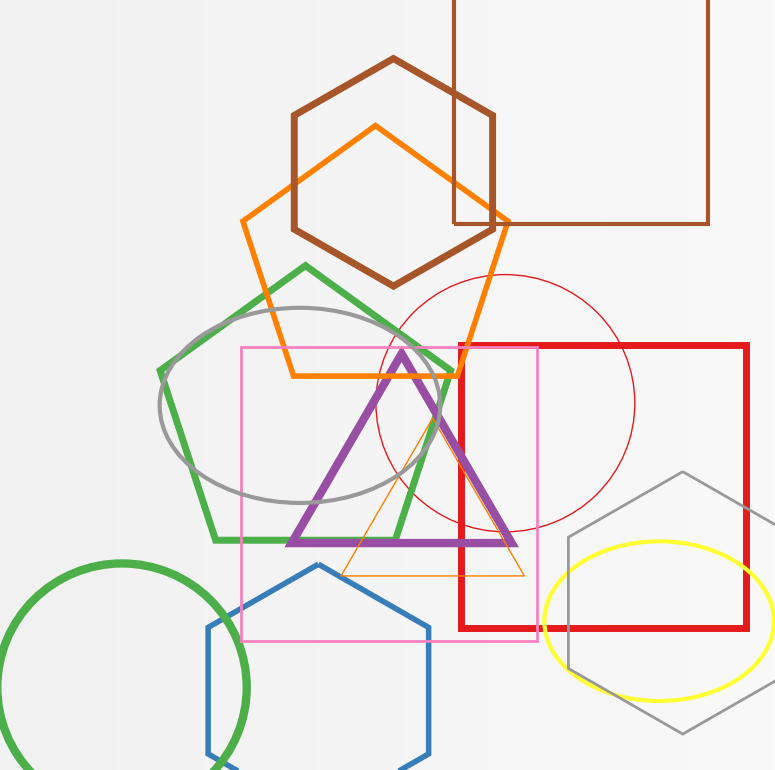[{"shape": "circle", "thickness": 0.5, "radius": 0.84, "center": [0.652, 0.476]}, {"shape": "square", "thickness": 2.5, "radius": 0.92, "center": [0.778, 0.368]}, {"shape": "hexagon", "thickness": 2, "radius": 0.82, "center": [0.411, 0.103]}, {"shape": "pentagon", "thickness": 2.5, "radius": 0.99, "center": [0.394, 0.458]}, {"shape": "circle", "thickness": 3, "radius": 0.8, "center": [0.157, 0.107]}, {"shape": "triangle", "thickness": 3, "radius": 0.82, "center": [0.518, 0.377]}, {"shape": "pentagon", "thickness": 2, "radius": 0.9, "center": [0.484, 0.657]}, {"shape": "triangle", "thickness": 0.5, "radius": 0.68, "center": [0.558, 0.32]}, {"shape": "oval", "thickness": 1.5, "radius": 0.74, "center": [0.85, 0.193]}, {"shape": "hexagon", "thickness": 2.5, "radius": 0.74, "center": [0.508, 0.776]}, {"shape": "square", "thickness": 1.5, "radius": 0.82, "center": [0.75, 0.873]}, {"shape": "square", "thickness": 1, "radius": 0.96, "center": [0.502, 0.358]}, {"shape": "hexagon", "thickness": 1, "radius": 0.85, "center": [0.881, 0.217]}, {"shape": "oval", "thickness": 1.5, "radius": 0.91, "center": [0.387, 0.474]}]